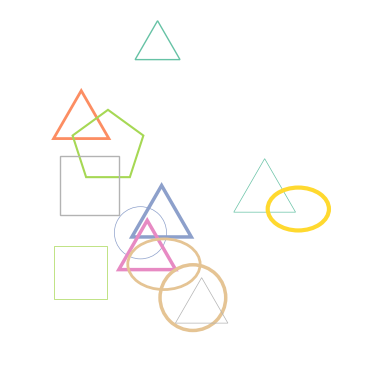[{"shape": "triangle", "thickness": 0.5, "radius": 0.46, "center": [0.687, 0.495]}, {"shape": "triangle", "thickness": 1, "radius": 0.34, "center": [0.409, 0.879]}, {"shape": "triangle", "thickness": 2, "radius": 0.41, "center": [0.211, 0.682]}, {"shape": "circle", "thickness": 0.5, "radius": 0.34, "center": [0.365, 0.395]}, {"shape": "triangle", "thickness": 2.5, "radius": 0.45, "center": [0.42, 0.429]}, {"shape": "triangle", "thickness": 2.5, "radius": 0.43, "center": [0.382, 0.342]}, {"shape": "pentagon", "thickness": 1.5, "radius": 0.48, "center": [0.28, 0.618]}, {"shape": "square", "thickness": 0.5, "radius": 0.34, "center": [0.21, 0.292]}, {"shape": "oval", "thickness": 3, "radius": 0.4, "center": [0.775, 0.457]}, {"shape": "oval", "thickness": 2, "radius": 0.47, "center": [0.426, 0.314]}, {"shape": "circle", "thickness": 2.5, "radius": 0.43, "center": [0.501, 0.227]}, {"shape": "square", "thickness": 1, "radius": 0.38, "center": [0.233, 0.519]}, {"shape": "triangle", "thickness": 0.5, "radius": 0.39, "center": [0.524, 0.2]}]